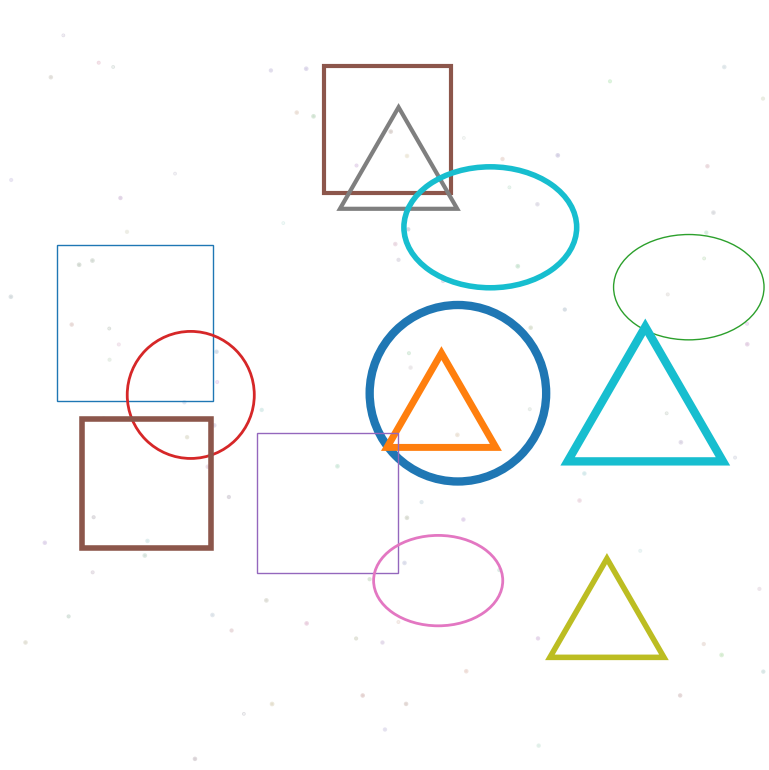[{"shape": "circle", "thickness": 3, "radius": 0.57, "center": [0.595, 0.489]}, {"shape": "square", "thickness": 0.5, "radius": 0.51, "center": [0.175, 0.581]}, {"shape": "triangle", "thickness": 2.5, "radius": 0.41, "center": [0.573, 0.46]}, {"shape": "oval", "thickness": 0.5, "radius": 0.49, "center": [0.895, 0.627]}, {"shape": "circle", "thickness": 1, "radius": 0.41, "center": [0.248, 0.487]}, {"shape": "square", "thickness": 0.5, "radius": 0.46, "center": [0.426, 0.347]}, {"shape": "square", "thickness": 2, "radius": 0.42, "center": [0.19, 0.372]}, {"shape": "square", "thickness": 1.5, "radius": 0.41, "center": [0.503, 0.832]}, {"shape": "oval", "thickness": 1, "radius": 0.42, "center": [0.569, 0.246]}, {"shape": "triangle", "thickness": 1.5, "radius": 0.44, "center": [0.518, 0.773]}, {"shape": "triangle", "thickness": 2, "radius": 0.43, "center": [0.788, 0.189]}, {"shape": "oval", "thickness": 2, "radius": 0.56, "center": [0.637, 0.705]}, {"shape": "triangle", "thickness": 3, "radius": 0.58, "center": [0.838, 0.459]}]